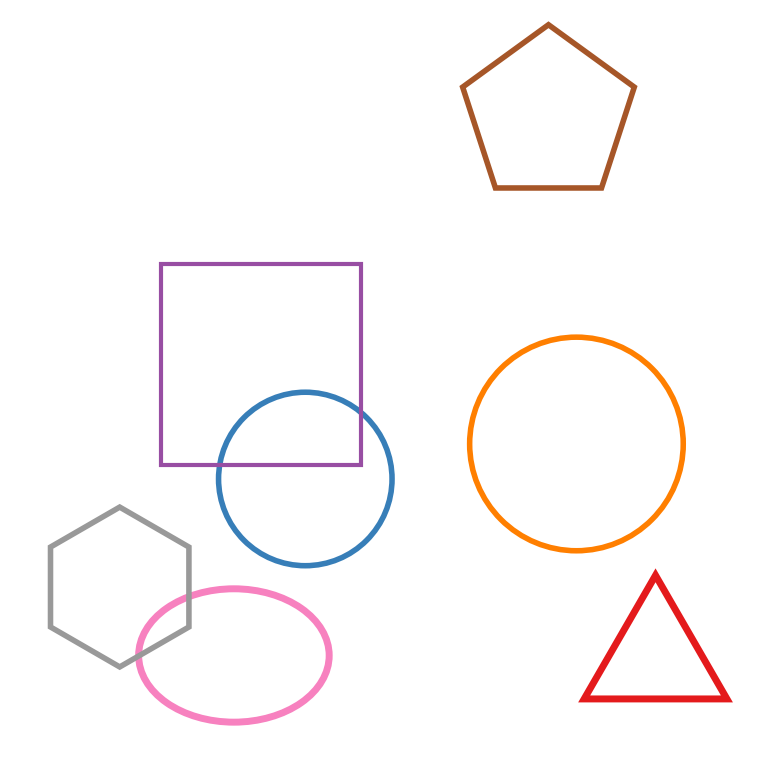[{"shape": "triangle", "thickness": 2.5, "radius": 0.54, "center": [0.851, 0.146]}, {"shape": "circle", "thickness": 2, "radius": 0.56, "center": [0.396, 0.378]}, {"shape": "square", "thickness": 1.5, "radius": 0.65, "center": [0.339, 0.526]}, {"shape": "circle", "thickness": 2, "radius": 0.69, "center": [0.749, 0.423]}, {"shape": "pentagon", "thickness": 2, "radius": 0.59, "center": [0.712, 0.851]}, {"shape": "oval", "thickness": 2.5, "radius": 0.62, "center": [0.304, 0.149]}, {"shape": "hexagon", "thickness": 2, "radius": 0.52, "center": [0.155, 0.238]}]